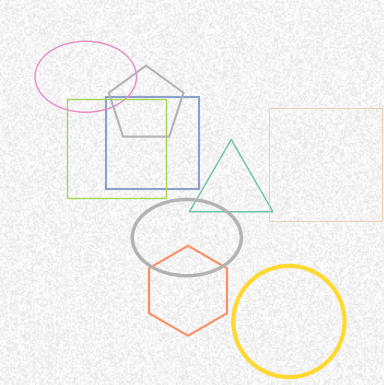[{"shape": "triangle", "thickness": 1, "radius": 0.63, "center": [0.601, 0.513]}, {"shape": "hexagon", "thickness": 1.5, "radius": 0.58, "center": [0.488, 0.245]}, {"shape": "square", "thickness": 1.5, "radius": 0.6, "center": [0.396, 0.629]}, {"shape": "oval", "thickness": 1, "radius": 0.66, "center": [0.223, 0.801]}, {"shape": "square", "thickness": 1, "radius": 0.64, "center": [0.304, 0.614]}, {"shape": "circle", "thickness": 3, "radius": 0.72, "center": [0.751, 0.165]}, {"shape": "square", "thickness": 0.5, "radius": 0.73, "center": [0.846, 0.573]}, {"shape": "oval", "thickness": 2.5, "radius": 0.71, "center": [0.485, 0.383]}, {"shape": "pentagon", "thickness": 1.5, "radius": 0.51, "center": [0.38, 0.728]}]